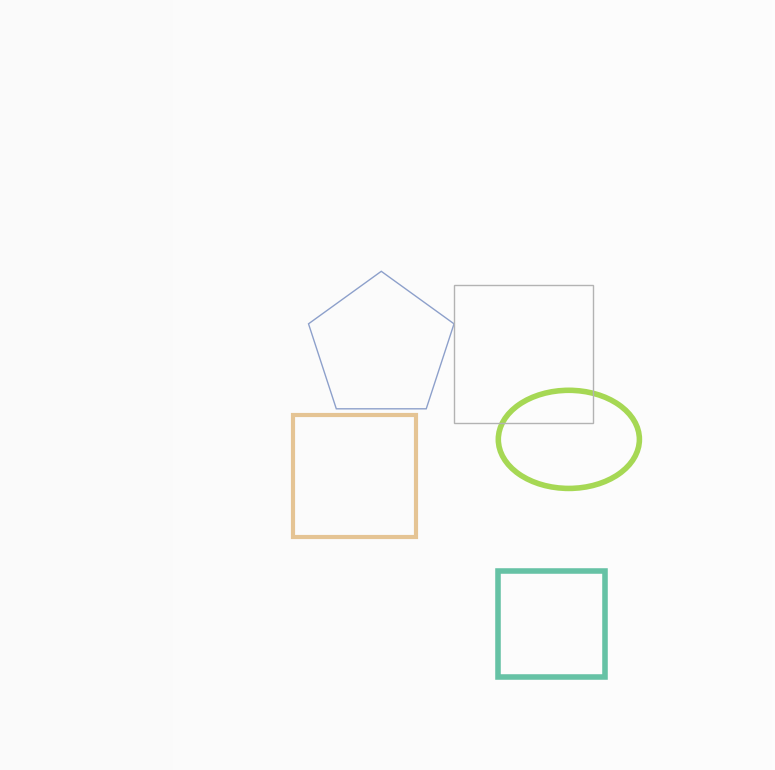[{"shape": "square", "thickness": 2, "radius": 0.34, "center": [0.712, 0.19]}, {"shape": "pentagon", "thickness": 0.5, "radius": 0.49, "center": [0.492, 0.549]}, {"shape": "oval", "thickness": 2, "radius": 0.46, "center": [0.734, 0.429]}, {"shape": "square", "thickness": 1.5, "radius": 0.4, "center": [0.457, 0.381]}, {"shape": "square", "thickness": 0.5, "radius": 0.45, "center": [0.676, 0.54]}]